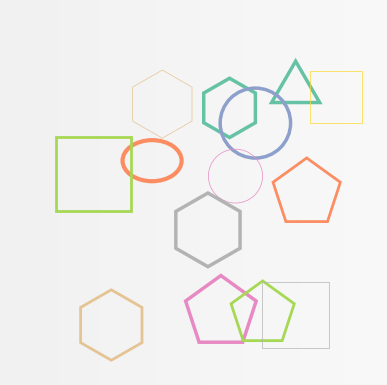[{"shape": "triangle", "thickness": 2.5, "radius": 0.36, "center": [0.763, 0.769]}, {"shape": "hexagon", "thickness": 2.5, "radius": 0.38, "center": [0.592, 0.72]}, {"shape": "pentagon", "thickness": 2, "radius": 0.46, "center": [0.791, 0.498]}, {"shape": "oval", "thickness": 3, "radius": 0.38, "center": [0.392, 0.583]}, {"shape": "circle", "thickness": 2.5, "radius": 0.45, "center": [0.659, 0.68]}, {"shape": "circle", "thickness": 0.5, "radius": 0.35, "center": [0.608, 0.543]}, {"shape": "pentagon", "thickness": 2.5, "radius": 0.48, "center": [0.57, 0.189]}, {"shape": "square", "thickness": 2, "radius": 0.48, "center": [0.241, 0.547]}, {"shape": "pentagon", "thickness": 2, "radius": 0.43, "center": [0.678, 0.185]}, {"shape": "square", "thickness": 0.5, "radius": 0.34, "center": [0.867, 0.747]}, {"shape": "hexagon", "thickness": 2, "radius": 0.46, "center": [0.287, 0.156]}, {"shape": "hexagon", "thickness": 0.5, "radius": 0.44, "center": [0.419, 0.73]}, {"shape": "hexagon", "thickness": 2.5, "radius": 0.48, "center": [0.537, 0.403]}, {"shape": "square", "thickness": 0.5, "radius": 0.43, "center": [0.763, 0.181]}]